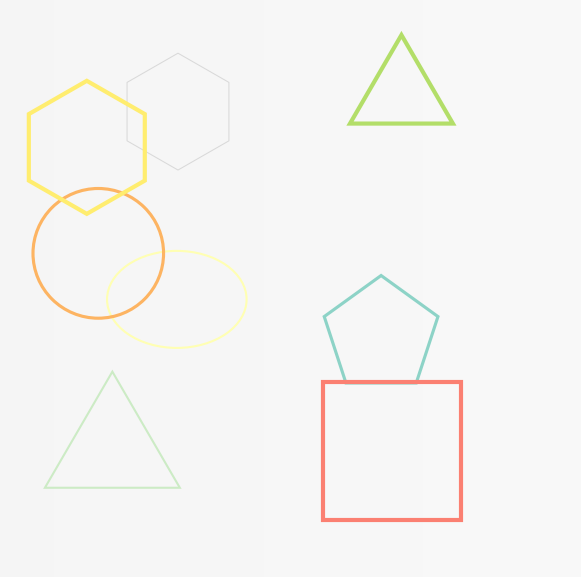[{"shape": "pentagon", "thickness": 1.5, "radius": 0.51, "center": [0.656, 0.419]}, {"shape": "oval", "thickness": 1, "radius": 0.6, "center": [0.304, 0.481]}, {"shape": "square", "thickness": 2, "radius": 0.6, "center": [0.674, 0.218]}, {"shape": "circle", "thickness": 1.5, "radius": 0.56, "center": [0.169, 0.56]}, {"shape": "triangle", "thickness": 2, "radius": 0.51, "center": [0.691, 0.836]}, {"shape": "hexagon", "thickness": 0.5, "radius": 0.51, "center": [0.306, 0.806]}, {"shape": "triangle", "thickness": 1, "radius": 0.67, "center": [0.193, 0.222]}, {"shape": "hexagon", "thickness": 2, "radius": 0.58, "center": [0.149, 0.744]}]